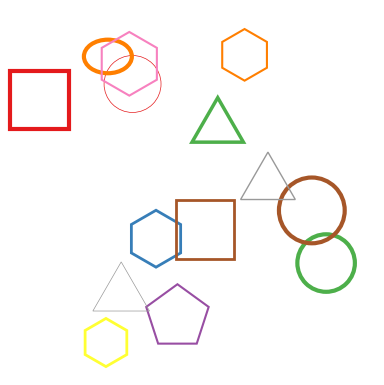[{"shape": "square", "thickness": 3, "radius": 0.38, "center": [0.103, 0.74]}, {"shape": "circle", "thickness": 0.5, "radius": 0.37, "center": [0.344, 0.782]}, {"shape": "hexagon", "thickness": 2, "radius": 0.37, "center": [0.405, 0.38]}, {"shape": "circle", "thickness": 3, "radius": 0.37, "center": [0.847, 0.317]}, {"shape": "triangle", "thickness": 2.5, "radius": 0.39, "center": [0.566, 0.669]}, {"shape": "pentagon", "thickness": 1.5, "radius": 0.43, "center": [0.461, 0.176]}, {"shape": "hexagon", "thickness": 1.5, "radius": 0.34, "center": [0.635, 0.858]}, {"shape": "oval", "thickness": 3, "radius": 0.31, "center": [0.28, 0.853]}, {"shape": "hexagon", "thickness": 2, "radius": 0.31, "center": [0.275, 0.11]}, {"shape": "circle", "thickness": 3, "radius": 0.43, "center": [0.81, 0.453]}, {"shape": "square", "thickness": 2, "radius": 0.38, "center": [0.532, 0.405]}, {"shape": "hexagon", "thickness": 1.5, "radius": 0.41, "center": [0.336, 0.834]}, {"shape": "triangle", "thickness": 0.5, "radius": 0.43, "center": [0.315, 0.235]}, {"shape": "triangle", "thickness": 1, "radius": 0.41, "center": [0.696, 0.523]}]